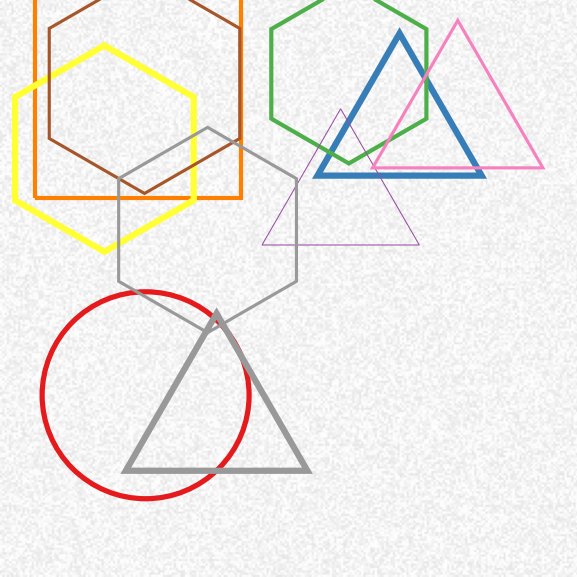[{"shape": "circle", "thickness": 2.5, "radius": 0.9, "center": [0.252, 0.315]}, {"shape": "triangle", "thickness": 3, "radius": 0.82, "center": [0.692, 0.777]}, {"shape": "hexagon", "thickness": 2, "radius": 0.78, "center": [0.604, 0.871]}, {"shape": "triangle", "thickness": 0.5, "radius": 0.79, "center": [0.59, 0.654]}, {"shape": "square", "thickness": 2, "radius": 0.89, "center": [0.24, 0.835]}, {"shape": "hexagon", "thickness": 3, "radius": 0.89, "center": [0.181, 0.742]}, {"shape": "hexagon", "thickness": 1.5, "radius": 0.95, "center": [0.25, 0.855]}, {"shape": "triangle", "thickness": 1.5, "radius": 0.85, "center": [0.793, 0.794]}, {"shape": "hexagon", "thickness": 1.5, "radius": 0.89, "center": [0.359, 0.601]}, {"shape": "triangle", "thickness": 3, "radius": 0.91, "center": [0.375, 0.275]}]